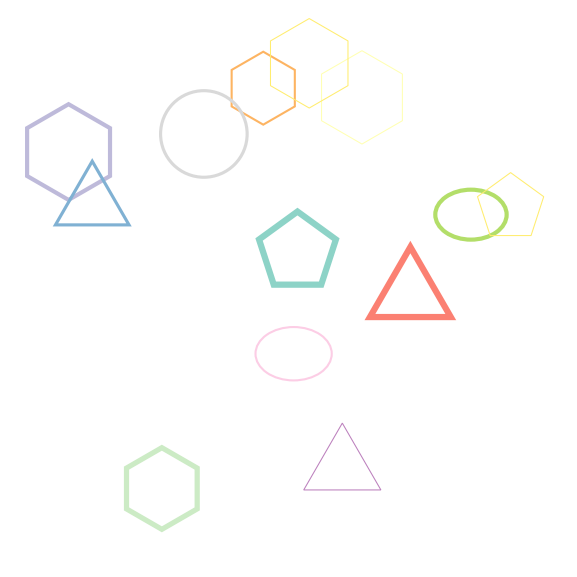[{"shape": "pentagon", "thickness": 3, "radius": 0.35, "center": [0.515, 0.563]}, {"shape": "hexagon", "thickness": 0.5, "radius": 0.4, "center": [0.627, 0.831]}, {"shape": "hexagon", "thickness": 2, "radius": 0.41, "center": [0.119, 0.736]}, {"shape": "triangle", "thickness": 3, "radius": 0.4, "center": [0.711, 0.491]}, {"shape": "triangle", "thickness": 1.5, "radius": 0.37, "center": [0.16, 0.646]}, {"shape": "hexagon", "thickness": 1, "radius": 0.32, "center": [0.456, 0.846]}, {"shape": "oval", "thickness": 2, "radius": 0.31, "center": [0.816, 0.627]}, {"shape": "oval", "thickness": 1, "radius": 0.33, "center": [0.508, 0.387]}, {"shape": "circle", "thickness": 1.5, "radius": 0.37, "center": [0.353, 0.767]}, {"shape": "triangle", "thickness": 0.5, "radius": 0.39, "center": [0.593, 0.189]}, {"shape": "hexagon", "thickness": 2.5, "radius": 0.35, "center": [0.28, 0.153]}, {"shape": "pentagon", "thickness": 0.5, "radius": 0.3, "center": [0.884, 0.64]}, {"shape": "hexagon", "thickness": 0.5, "radius": 0.39, "center": [0.535, 0.89]}]